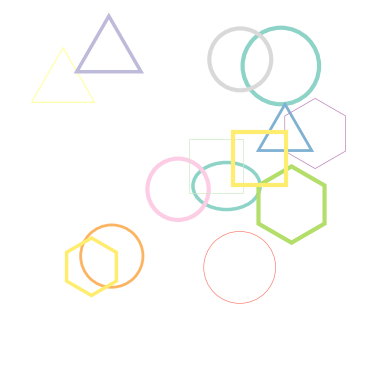[{"shape": "oval", "thickness": 2.5, "radius": 0.44, "center": [0.588, 0.517]}, {"shape": "circle", "thickness": 3, "radius": 0.5, "center": [0.729, 0.829]}, {"shape": "triangle", "thickness": 1, "radius": 0.47, "center": [0.164, 0.782]}, {"shape": "triangle", "thickness": 2.5, "radius": 0.48, "center": [0.283, 0.862]}, {"shape": "circle", "thickness": 0.5, "radius": 0.47, "center": [0.623, 0.305]}, {"shape": "triangle", "thickness": 2, "radius": 0.4, "center": [0.74, 0.649]}, {"shape": "circle", "thickness": 2, "radius": 0.4, "center": [0.29, 0.335]}, {"shape": "hexagon", "thickness": 3, "radius": 0.5, "center": [0.757, 0.469]}, {"shape": "circle", "thickness": 3, "radius": 0.4, "center": [0.462, 0.508]}, {"shape": "circle", "thickness": 3, "radius": 0.4, "center": [0.624, 0.846]}, {"shape": "hexagon", "thickness": 0.5, "radius": 0.46, "center": [0.819, 0.653]}, {"shape": "square", "thickness": 0.5, "radius": 0.35, "center": [0.561, 0.569]}, {"shape": "square", "thickness": 3, "radius": 0.34, "center": [0.675, 0.589]}, {"shape": "hexagon", "thickness": 2.5, "radius": 0.37, "center": [0.238, 0.307]}]